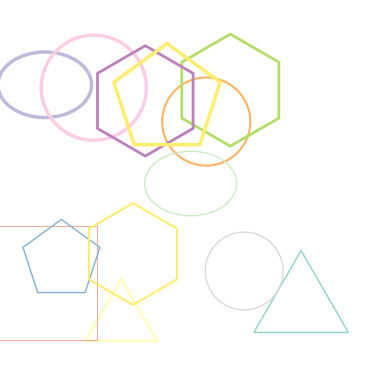[{"shape": "triangle", "thickness": 1, "radius": 0.71, "center": [0.782, 0.207]}, {"shape": "triangle", "thickness": 1.5, "radius": 0.54, "center": [0.315, 0.169]}, {"shape": "oval", "thickness": 2.5, "radius": 0.61, "center": [0.116, 0.78]}, {"shape": "square", "thickness": 0.5, "radius": 0.74, "center": [0.102, 0.265]}, {"shape": "pentagon", "thickness": 1, "radius": 0.52, "center": [0.16, 0.325]}, {"shape": "circle", "thickness": 1.5, "radius": 0.57, "center": [0.536, 0.684]}, {"shape": "hexagon", "thickness": 2, "radius": 0.73, "center": [0.598, 0.766]}, {"shape": "circle", "thickness": 2.5, "radius": 0.68, "center": [0.244, 0.772]}, {"shape": "circle", "thickness": 1, "radius": 0.51, "center": [0.634, 0.296]}, {"shape": "hexagon", "thickness": 2, "radius": 0.72, "center": [0.377, 0.738]}, {"shape": "oval", "thickness": 1, "radius": 0.6, "center": [0.495, 0.523]}, {"shape": "hexagon", "thickness": 1.5, "radius": 0.66, "center": [0.345, 0.34]}, {"shape": "pentagon", "thickness": 2.5, "radius": 0.73, "center": [0.434, 0.742]}]